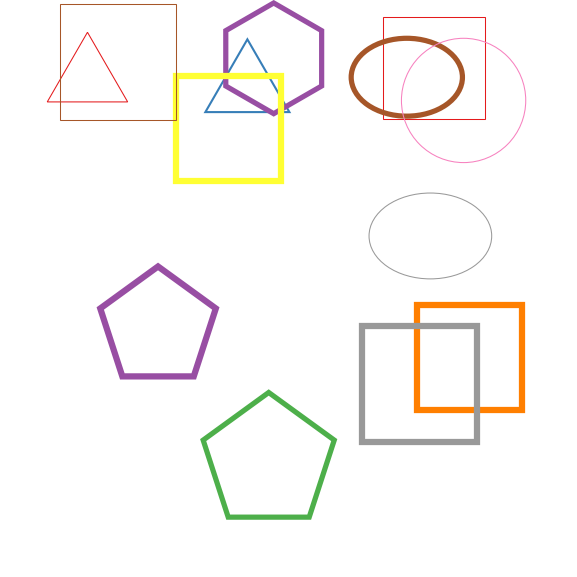[{"shape": "triangle", "thickness": 0.5, "radius": 0.4, "center": [0.151, 0.863]}, {"shape": "square", "thickness": 0.5, "radius": 0.44, "center": [0.752, 0.881]}, {"shape": "triangle", "thickness": 1, "radius": 0.42, "center": [0.428, 0.847]}, {"shape": "pentagon", "thickness": 2.5, "radius": 0.6, "center": [0.465, 0.2]}, {"shape": "hexagon", "thickness": 2.5, "radius": 0.48, "center": [0.474, 0.898]}, {"shape": "pentagon", "thickness": 3, "radius": 0.53, "center": [0.274, 0.432]}, {"shape": "square", "thickness": 3, "radius": 0.46, "center": [0.813, 0.38]}, {"shape": "square", "thickness": 3, "radius": 0.45, "center": [0.395, 0.777]}, {"shape": "oval", "thickness": 2.5, "radius": 0.48, "center": [0.704, 0.865]}, {"shape": "square", "thickness": 0.5, "radius": 0.5, "center": [0.204, 0.892]}, {"shape": "circle", "thickness": 0.5, "radius": 0.54, "center": [0.803, 0.825]}, {"shape": "square", "thickness": 3, "radius": 0.5, "center": [0.726, 0.334]}, {"shape": "oval", "thickness": 0.5, "radius": 0.53, "center": [0.745, 0.591]}]